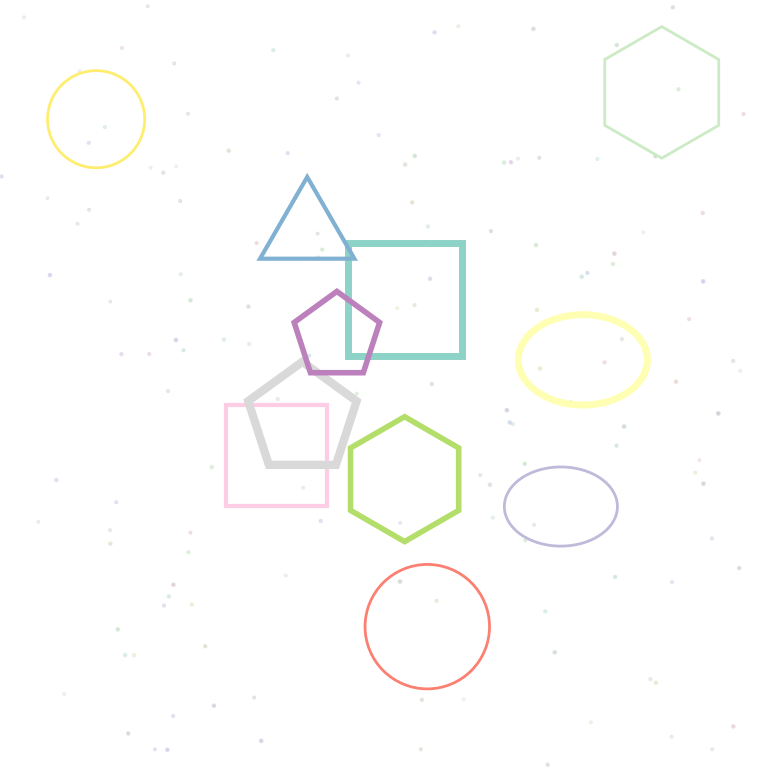[{"shape": "square", "thickness": 2.5, "radius": 0.37, "center": [0.526, 0.611]}, {"shape": "oval", "thickness": 2.5, "radius": 0.42, "center": [0.757, 0.533]}, {"shape": "oval", "thickness": 1, "radius": 0.37, "center": [0.728, 0.342]}, {"shape": "circle", "thickness": 1, "radius": 0.4, "center": [0.555, 0.186]}, {"shape": "triangle", "thickness": 1.5, "radius": 0.35, "center": [0.399, 0.699]}, {"shape": "hexagon", "thickness": 2, "radius": 0.41, "center": [0.525, 0.378]}, {"shape": "square", "thickness": 1.5, "radius": 0.33, "center": [0.359, 0.409]}, {"shape": "pentagon", "thickness": 3, "radius": 0.37, "center": [0.393, 0.456]}, {"shape": "pentagon", "thickness": 2, "radius": 0.29, "center": [0.438, 0.563]}, {"shape": "hexagon", "thickness": 1, "radius": 0.43, "center": [0.859, 0.88]}, {"shape": "circle", "thickness": 1, "radius": 0.32, "center": [0.125, 0.845]}]